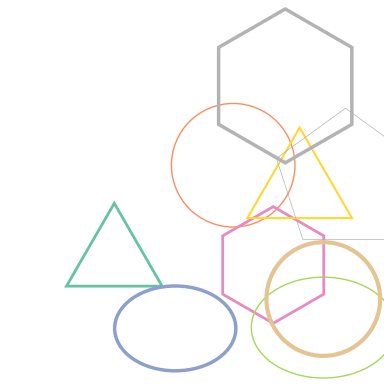[{"shape": "triangle", "thickness": 2, "radius": 0.72, "center": [0.297, 0.328]}, {"shape": "circle", "thickness": 1, "radius": 0.8, "center": [0.606, 0.571]}, {"shape": "oval", "thickness": 2.5, "radius": 0.79, "center": [0.455, 0.147]}, {"shape": "hexagon", "thickness": 2, "radius": 0.76, "center": [0.71, 0.312]}, {"shape": "oval", "thickness": 1, "radius": 0.94, "center": [0.84, 0.149]}, {"shape": "triangle", "thickness": 1.5, "radius": 0.78, "center": [0.778, 0.512]}, {"shape": "circle", "thickness": 3, "radius": 0.74, "center": [0.84, 0.223]}, {"shape": "pentagon", "thickness": 0.5, "radius": 0.94, "center": [0.897, 0.53]}, {"shape": "hexagon", "thickness": 2.5, "radius": 1.0, "center": [0.741, 0.777]}]